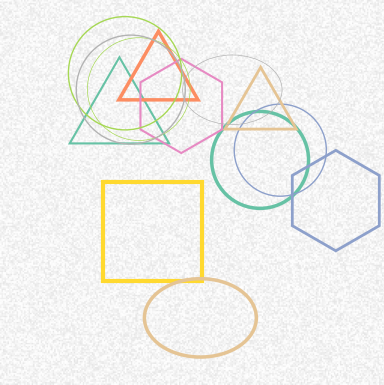[{"shape": "triangle", "thickness": 1.5, "radius": 0.75, "center": [0.31, 0.702]}, {"shape": "circle", "thickness": 2.5, "radius": 0.63, "center": [0.676, 0.585]}, {"shape": "triangle", "thickness": 2.5, "radius": 0.59, "center": [0.412, 0.8]}, {"shape": "circle", "thickness": 1, "radius": 0.6, "center": [0.728, 0.61]}, {"shape": "hexagon", "thickness": 2, "radius": 0.65, "center": [0.872, 0.479]}, {"shape": "hexagon", "thickness": 1.5, "radius": 0.61, "center": [0.471, 0.725]}, {"shape": "circle", "thickness": 0.5, "radius": 0.67, "center": [0.361, 0.769]}, {"shape": "circle", "thickness": 1, "radius": 0.74, "center": [0.325, 0.81]}, {"shape": "square", "thickness": 3, "radius": 0.64, "center": [0.396, 0.398]}, {"shape": "oval", "thickness": 2.5, "radius": 0.73, "center": [0.521, 0.174]}, {"shape": "triangle", "thickness": 2, "radius": 0.54, "center": [0.677, 0.718]}, {"shape": "oval", "thickness": 0.5, "radius": 0.65, "center": [0.603, 0.767]}, {"shape": "circle", "thickness": 1, "radius": 0.71, "center": [0.34, 0.767]}]